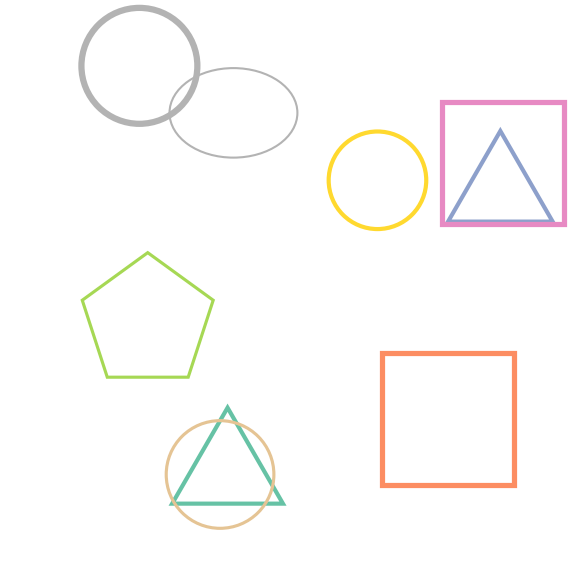[{"shape": "triangle", "thickness": 2, "radius": 0.55, "center": [0.394, 0.182]}, {"shape": "square", "thickness": 2.5, "radius": 0.57, "center": [0.776, 0.273]}, {"shape": "triangle", "thickness": 2, "radius": 0.52, "center": [0.866, 0.668]}, {"shape": "square", "thickness": 2.5, "radius": 0.53, "center": [0.871, 0.717]}, {"shape": "pentagon", "thickness": 1.5, "radius": 0.6, "center": [0.256, 0.442]}, {"shape": "circle", "thickness": 2, "radius": 0.42, "center": [0.654, 0.687]}, {"shape": "circle", "thickness": 1.5, "radius": 0.47, "center": [0.381, 0.178]}, {"shape": "oval", "thickness": 1, "radius": 0.55, "center": [0.404, 0.804]}, {"shape": "circle", "thickness": 3, "radius": 0.5, "center": [0.241, 0.885]}]